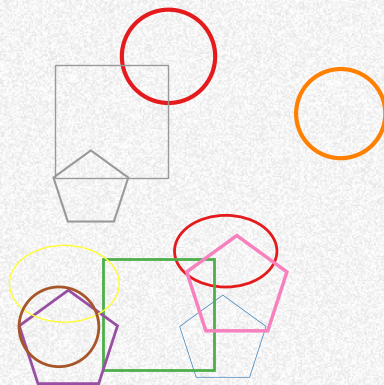[{"shape": "oval", "thickness": 2, "radius": 0.66, "center": [0.586, 0.348]}, {"shape": "circle", "thickness": 3, "radius": 0.61, "center": [0.438, 0.854]}, {"shape": "pentagon", "thickness": 0.5, "radius": 0.59, "center": [0.579, 0.115]}, {"shape": "square", "thickness": 2, "radius": 0.72, "center": [0.412, 0.183]}, {"shape": "pentagon", "thickness": 2, "radius": 0.67, "center": [0.178, 0.112]}, {"shape": "circle", "thickness": 3, "radius": 0.58, "center": [0.885, 0.705]}, {"shape": "oval", "thickness": 1, "radius": 0.71, "center": [0.167, 0.263]}, {"shape": "circle", "thickness": 2, "radius": 0.52, "center": [0.153, 0.151]}, {"shape": "pentagon", "thickness": 2.5, "radius": 0.68, "center": [0.615, 0.251]}, {"shape": "square", "thickness": 1, "radius": 0.73, "center": [0.29, 0.684]}, {"shape": "pentagon", "thickness": 1.5, "radius": 0.51, "center": [0.236, 0.507]}]